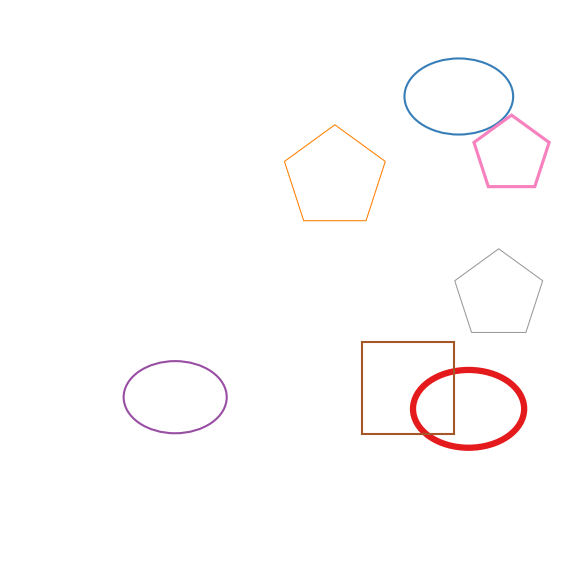[{"shape": "oval", "thickness": 3, "radius": 0.48, "center": [0.811, 0.291]}, {"shape": "oval", "thickness": 1, "radius": 0.47, "center": [0.794, 0.832]}, {"shape": "oval", "thickness": 1, "radius": 0.45, "center": [0.303, 0.311]}, {"shape": "pentagon", "thickness": 0.5, "radius": 0.46, "center": [0.58, 0.691]}, {"shape": "square", "thickness": 1, "radius": 0.4, "center": [0.706, 0.327]}, {"shape": "pentagon", "thickness": 1.5, "radius": 0.34, "center": [0.886, 0.731]}, {"shape": "pentagon", "thickness": 0.5, "radius": 0.4, "center": [0.864, 0.488]}]